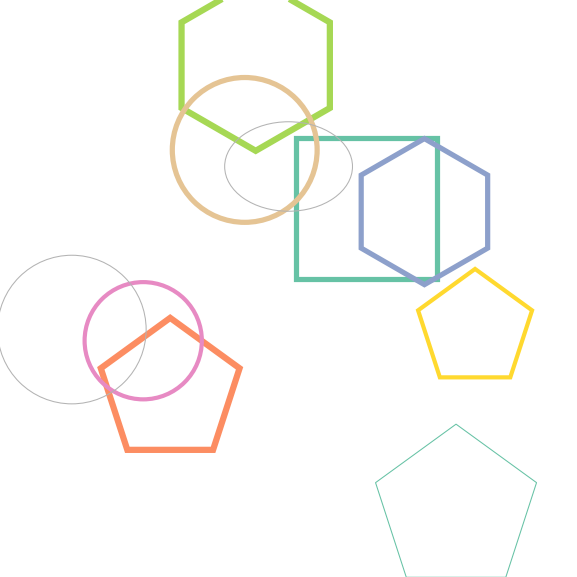[{"shape": "square", "thickness": 2.5, "radius": 0.61, "center": [0.635, 0.638]}, {"shape": "pentagon", "thickness": 0.5, "radius": 0.73, "center": [0.79, 0.118]}, {"shape": "pentagon", "thickness": 3, "radius": 0.63, "center": [0.295, 0.322]}, {"shape": "hexagon", "thickness": 2.5, "radius": 0.63, "center": [0.735, 0.633]}, {"shape": "circle", "thickness": 2, "radius": 0.51, "center": [0.248, 0.409]}, {"shape": "hexagon", "thickness": 3, "radius": 0.74, "center": [0.443, 0.886]}, {"shape": "pentagon", "thickness": 2, "radius": 0.52, "center": [0.823, 0.43]}, {"shape": "circle", "thickness": 2.5, "radius": 0.63, "center": [0.424, 0.74]}, {"shape": "circle", "thickness": 0.5, "radius": 0.64, "center": [0.124, 0.428]}, {"shape": "oval", "thickness": 0.5, "radius": 0.55, "center": [0.5, 0.711]}]